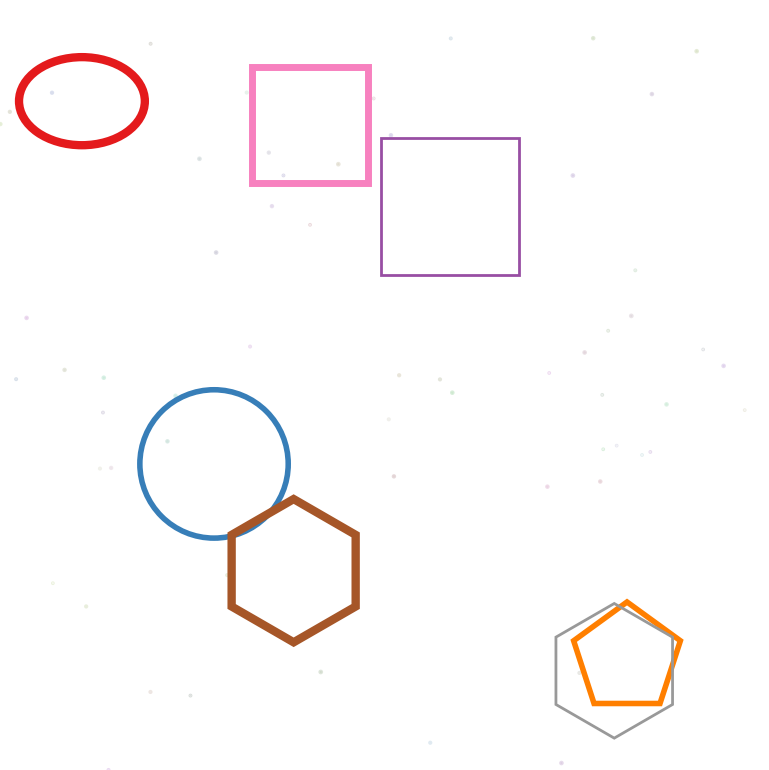[{"shape": "oval", "thickness": 3, "radius": 0.41, "center": [0.106, 0.869]}, {"shape": "circle", "thickness": 2, "radius": 0.48, "center": [0.278, 0.397]}, {"shape": "square", "thickness": 1, "radius": 0.45, "center": [0.584, 0.732]}, {"shape": "pentagon", "thickness": 2, "radius": 0.36, "center": [0.814, 0.145]}, {"shape": "hexagon", "thickness": 3, "radius": 0.46, "center": [0.381, 0.259]}, {"shape": "square", "thickness": 2.5, "radius": 0.38, "center": [0.402, 0.838]}, {"shape": "hexagon", "thickness": 1, "radius": 0.44, "center": [0.798, 0.129]}]